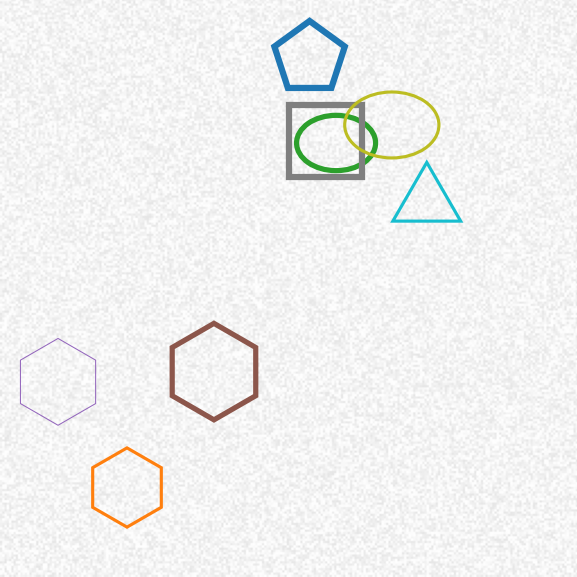[{"shape": "pentagon", "thickness": 3, "radius": 0.32, "center": [0.536, 0.899]}, {"shape": "hexagon", "thickness": 1.5, "radius": 0.34, "center": [0.22, 0.155]}, {"shape": "oval", "thickness": 2.5, "radius": 0.34, "center": [0.582, 0.752]}, {"shape": "hexagon", "thickness": 0.5, "radius": 0.38, "center": [0.1, 0.338]}, {"shape": "hexagon", "thickness": 2.5, "radius": 0.42, "center": [0.371, 0.356]}, {"shape": "square", "thickness": 3, "radius": 0.31, "center": [0.563, 0.755]}, {"shape": "oval", "thickness": 1.5, "radius": 0.41, "center": [0.678, 0.783]}, {"shape": "triangle", "thickness": 1.5, "radius": 0.34, "center": [0.739, 0.65]}]